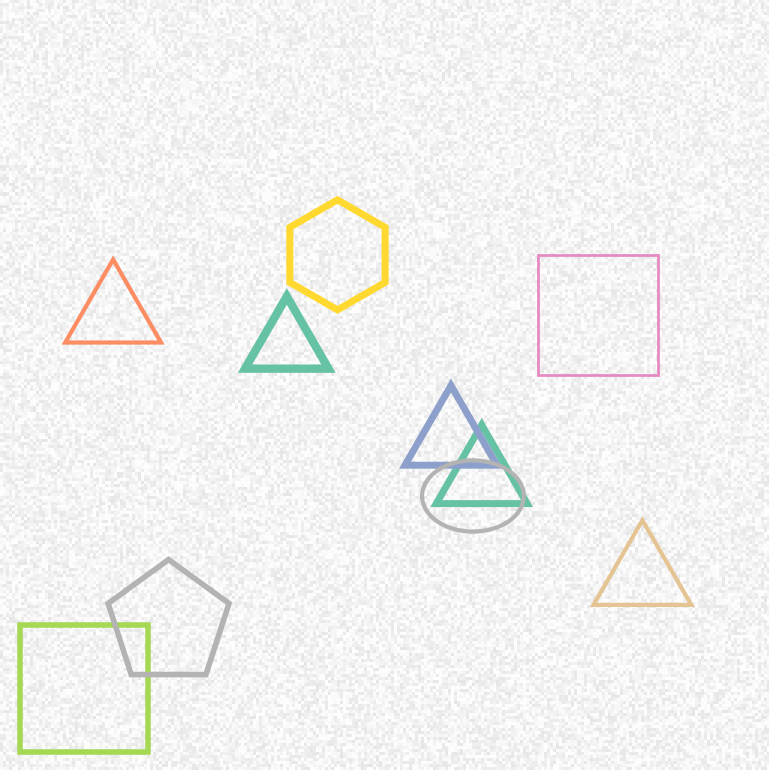[{"shape": "triangle", "thickness": 3, "radius": 0.31, "center": [0.372, 0.553]}, {"shape": "triangle", "thickness": 2.5, "radius": 0.34, "center": [0.626, 0.38]}, {"shape": "triangle", "thickness": 1.5, "radius": 0.36, "center": [0.147, 0.591]}, {"shape": "triangle", "thickness": 2.5, "radius": 0.34, "center": [0.586, 0.43]}, {"shape": "square", "thickness": 1, "radius": 0.39, "center": [0.777, 0.591]}, {"shape": "square", "thickness": 2, "radius": 0.41, "center": [0.109, 0.106]}, {"shape": "hexagon", "thickness": 2.5, "radius": 0.36, "center": [0.438, 0.669]}, {"shape": "triangle", "thickness": 1.5, "radius": 0.37, "center": [0.834, 0.251]}, {"shape": "oval", "thickness": 1.5, "radius": 0.33, "center": [0.614, 0.356]}, {"shape": "pentagon", "thickness": 2, "radius": 0.41, "center": [0.219, 0.191]}]